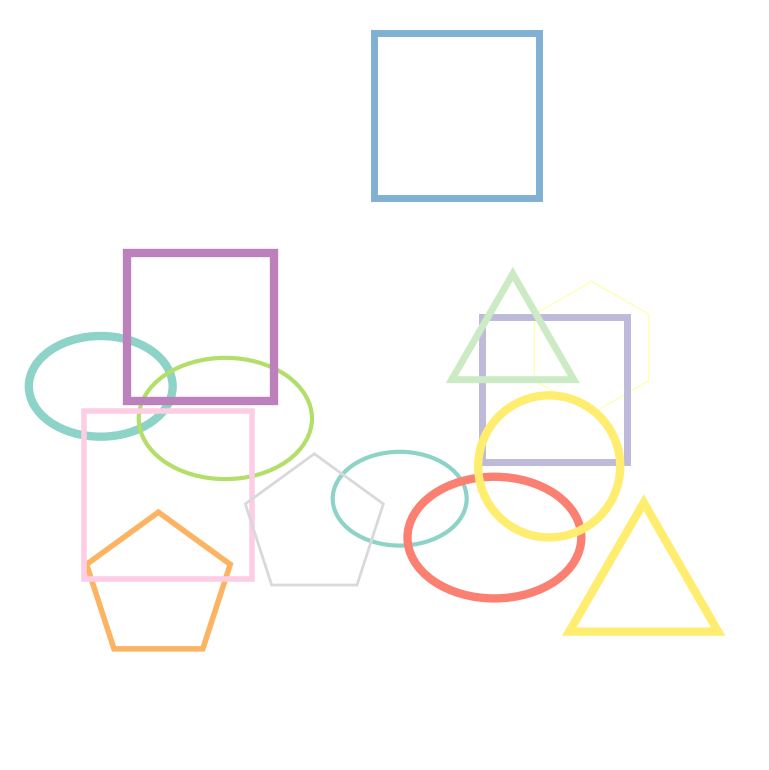[{"shape": "oval", "thickness": 1.5, "radius": 0.43, "center": [0.519, 0.352]}, {"shape": "oval", "thickness": 3, "radius": 0.47, "center": [0.131, 0.498]}, {"shape": "hexagon", "thickness": 0.5, "radius": 0.43, "center": [0.769, 0.549]}, {"shape": "square", "thickness": 2.5, "radius": 0.47, "center": [0.721, 0.494]}, {"shape": "oval", "thickness": 3, "radius": 0.56, "center": [0.642, 0.302]}, {"shape": "square", "thickness": 2.5, "radius": 0.53, "center": [0.593, 0.85]}, {"shape": "pentagon", "thickness": 2, "radius": 0.49, "center": [0.206, 0.237]}, {"shape": "oval", "thickness": 1.5, "radius": 0.56, "center": [0.293, 0.457]}, {"shape": "square", "thickness": 2, "radius": 0.54, "center": [0.218, 0.357]}, {"shape": "pentagon", "thickness": 1, "radius": 0.47, "center": [0.408, 0.316]}, {"shape": "square", "thickness": 3, "radius": 0.48, "center": [0.26, 0.575]}, {"shape": "triangle", "thickness": 2.5, "radius": 0.46, "center": [0.666, 0.553]}, {"shape": "triangle", "thickness": 3, "radius": 0.56, "center": [0.836, 0.236]}, {"shape": "circle", "thickness": 3, "radius": 0.46, "center": [0.713, 0.394]}]